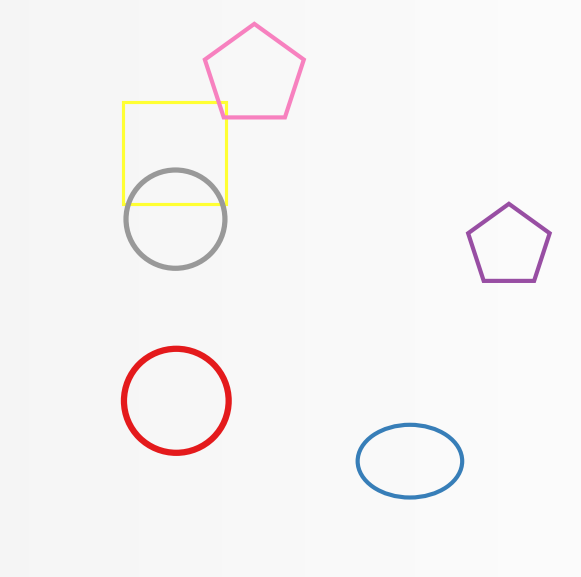[{"shape": "circle", "thickness": 3, "radius": 0.45, "center": [0.303, 0.305]}, {"shape": "oval", "thickness": 2, "radius": 0.45, "center": [0.705, 0.201]}, {"shape": "pentagon", "thickness": 2, "radius": 0.37, "center": [0.876, 0.572]}, {"shape": "square", "thickness": 1.5, "radius": 0.44, "center": [0.3, 0.734]}, {"shape": "pentagon", "thickness": 2, "radius": 0.45, "center": [0.438, 0.868]}, {"shape": "circle", "thickness": 2.5, "radius": 0.43, "center": [0.302, 0.62]}]